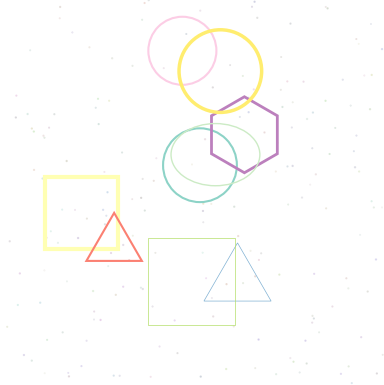[{"shape": "circle", "thickness": 1.5, "radius": 0.48, "center": [0.519, 0.571]}, {"shape": "square", "thickness": 3, "radius": 0.47, "center": [0.212, 0.447]}, {"shape": "triangle", "thickness": 1.5, "radius": 0.42, "center": [0.296, 0.364]}, {"shape": "triangle", "thickness": 0.5, "radius": 0.5, "center": [0.617, 0.268]}, {"shape": "square", "thickness": 0.5, "radius": 0.57, "center": [0.498, 0.27]}, {"shape": "circle", "thickness": 1.5, "radius": 0.44, "center": [0.474, 0.868]}, {"shape": "hexagon", "thickness": 2, "radius": 0.49, "center": [0.635, 0.65]}, {"shape": "oval", "thickness": 1, "radius": 0.58, "center": [0.56, 0.598]}, {"shape": "circle", "thickness": 2.5, "radius": 0.54, "center": [0.572, 0.815]}]